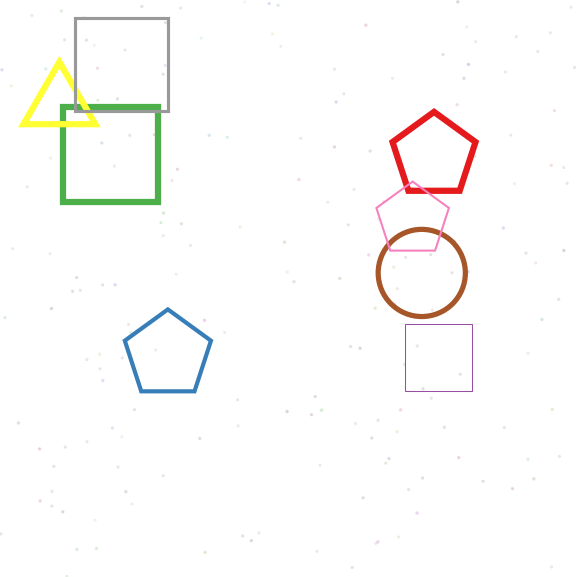[{"shape": "pentagon", "thickness": 3, "radius": 0.38, "center": [0.752, 0.73]}, {"shape": "pentagon", "thickness": 2, "radius": 0.39, "center": [0.291, 0.385]}, {"shape": "square", "thickness": 3, "radius": 0.41, "center": [0.191, 0.732]}, {"shape": "square", "thickness": 0.5, "radius": 0.29, "center": [0.759, 0.379]}, {"shape": "triangle", "thickness": 3, "radius": 0.36, "center": [0.103, 0.82]}, {"shape": "circle", "thickness": 2.5, "radius": 0.38, "center": [0.73, 0.526]}, {"shape": "pentagon", "thickness": 1, "radius": 0.33, "center": [0.715, 0.619]}, {"shape": "square", "thickness": 1.5, "radius": 0.4, "center": [0.21, 0.887]}]